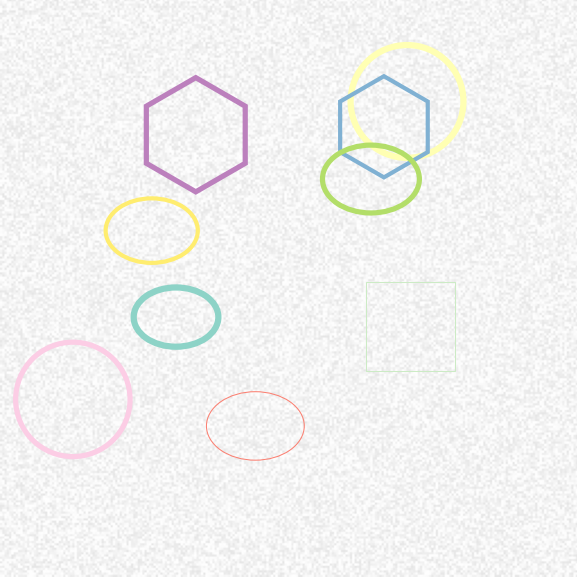[{"shape": "oval", "thickness": 3, "radius": 0.37, "center": [0.305, 0.45]}, {"shape": "circle", "thickness": 3, "radius": 0.49, "center": [0.705, 0.823]}, {"shape": "oval", "thickness": 0.5, "radius": 0.42, "center": [0.442, 0.262]}, {"shape": "hexagon", "thickness": 2, "radius": 0.44, "center": [0.665, 0.78]}, {"shape": "oval", "thickness": 2.5, "radius": 0.42, "center": [0.642, 0.689]}, {"shape": "circle", "thickness": 2.5, "radius": 0.5, "center": [0.126, 0.308]}, {"shape": "hexagon", "thickness": 2.5, "radius": 0.49, "center": [0.339, 0.766]}, {"shape": "square", "thickness": 0.5, "radius": 0.38, "center": [0.71, 0.433]}, {"shape": "oval", "thickness": 2, "radius": 0.4, "center": [0.263, 0.6]}]